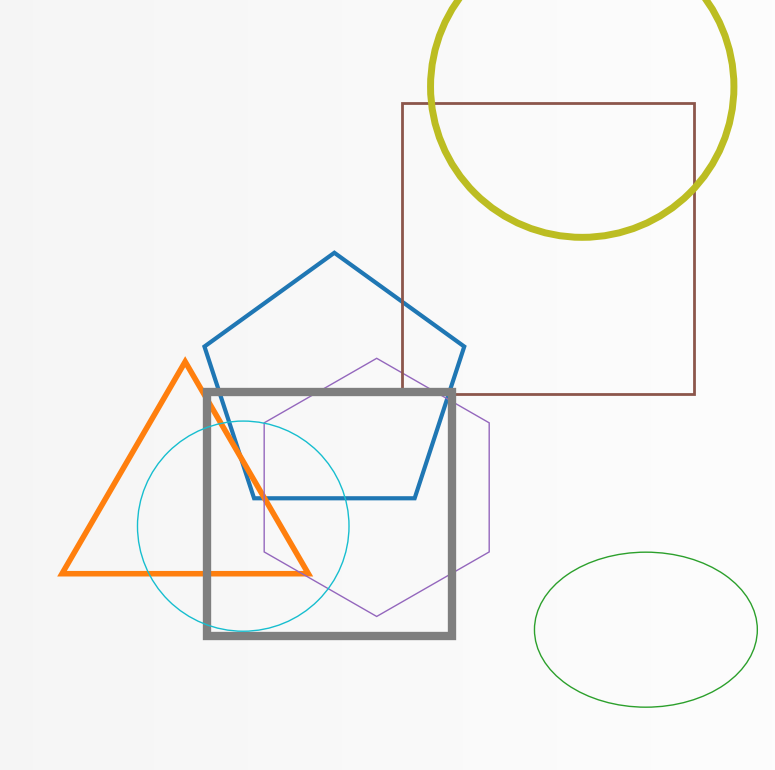[{"shape": "pentagon", "thickness": 1.5, "radius": 0.88, "center": [0.431, 0.495]}, {"shape": "triangle", "thickness": 2, "radius": 0.92, "center": [0.239, 0.347]}, {"shape": "oval", "thickness": 0.5, "radius": 0.72, "center": [0.833, 0.182]}, {"shape": "hexagon", "thickness": 0.5, "radius": 0.84, "center": [0.486, 0.367]}, {"shape": "square", "thickness": 1, "radius": 0.94, "center": [0.707, 0.678]}, {"shape": "square", "thickness": 3, "radius": 0.79, "center": [0.425, 0.333]}, {"shape": "circle", "thickness": 2.5, "radius": 0.98, "center": [0.751, 0.887]}, {"shape": "circle", "thickness": 0.5, "radius": 0.68, "center": [0.314, 0.317]}]